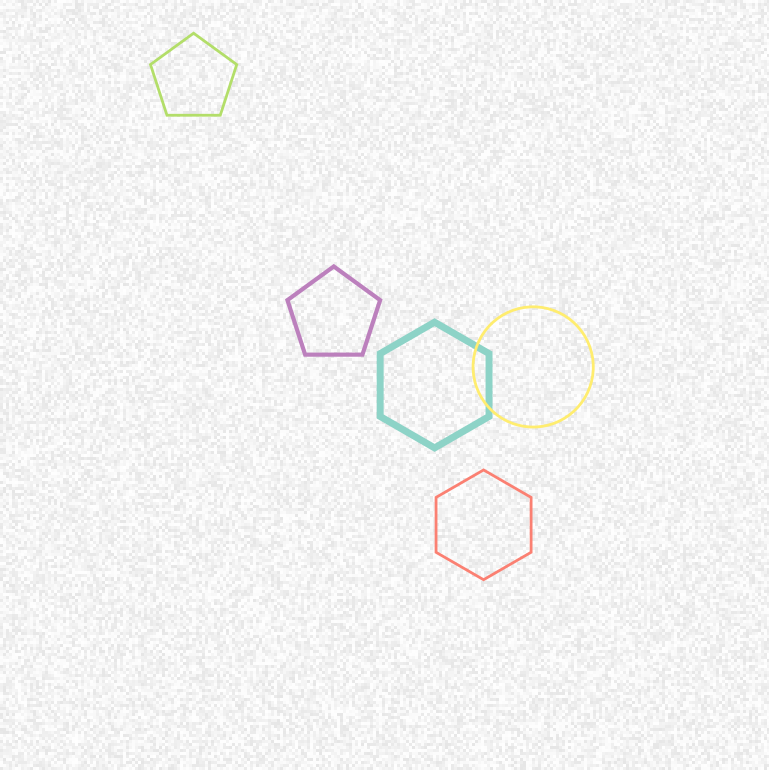[{"shape": "hexagon", "thickness": 2.5, "radius": 0.41, "center": [0.564, 0.5]}, {"shape": "hexagon", "thickness": 1, "radius": 0.36, "center": [0.628, 0.318]}, {"shape": "pentagon", "thickness": 1, "radius": 0.29, "center": [0.251, 0.898]}, {"shape": "pentagon", "thickness": 1.5, "radius": 0.32, "center": [0.433, 0.591]}, {"shape": "circle", "thickness": 1, "radius": 0.39, "center": [0.692, 0.523]}]